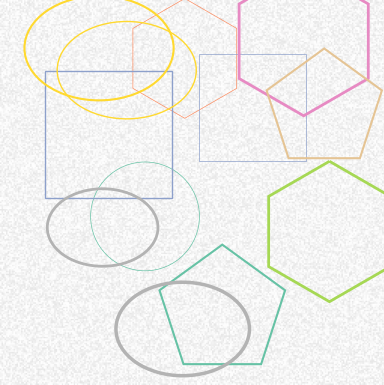[{"shape": "circle", "thickness": 0.5, "radius": 0.71, "center": [0.377, 0.438]}, {"shape": "pentagon", "thickness": 1.5, "radius": 0.86, "center": [0.577, 0.193]}, {"shape": "hexagon", "thickness": 0.5, "radius": 0.78, "center": [0.48, 0.848]}, {"shape": "square", "thickness": 1, "radius": 0.82, "center": [0.282, 0.65]}, {"shape": "square", "thickness": 0.5, "radius": 0.7, "center": [0.657, 0.72]}, {"shape": "hexagon", "thickness": 2, "radius": 0.97, "center": [0.789, 0.893]}, {"shape": "hexagon", "thickness": 2, "radius": 0.91, "center": [0.856, 0.399]}, {"shape": "oval", "thickness": 1.5, "radius": 0.97, "center": [0.257, 0.875]}, {"shape": "oval", "thickness": 1, "radius": 0.9, "center": [0.329, 0.818]}, {"shape": "pentagon", "thickness": 1.5, "radius": 0.79, "center": [0.842, 0.716]}, {"shape": "oval", "thickness": 2.5, "radius": 0.87, "center": [0.475, 0.146]}, {"shape": "oval", "thickness": 2, "radius": 0.72, "center": [0.267, 0.409]}]